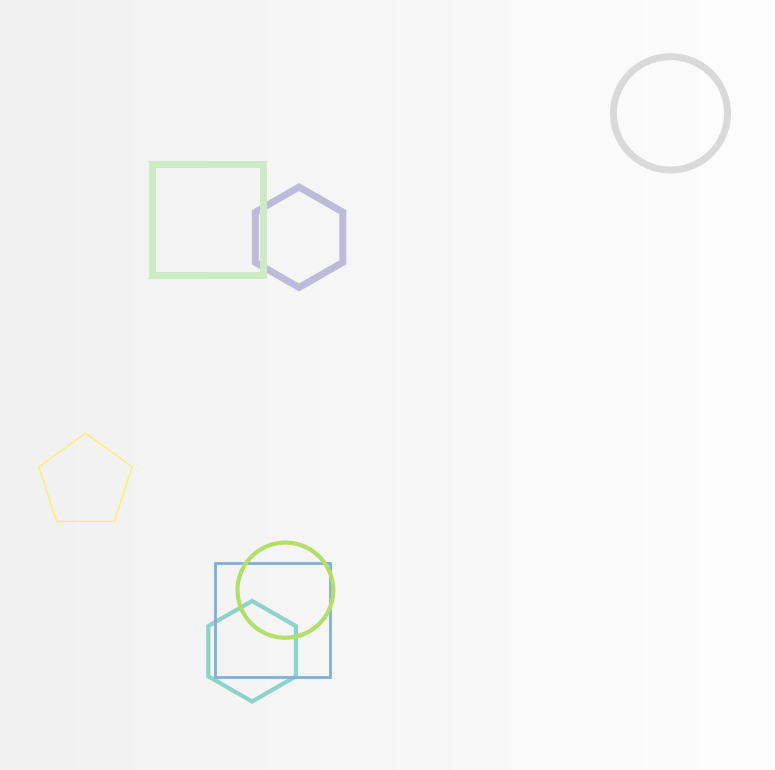[{"shape": "hexagon", "thickness": 1.5, "radius": 0.33, "center": [0.325, 0.154]}, {"shape": "hexagon", "thickness": 2.5, "radius": 0.33, "center": [0.386, 0.692]}, {"shape": "square", "thickness": 1, "radius": 0.37, "center": [0.351, 0.194]}, {"shape": "circle", "thickness": 1.5, "radius": 0.31, "center": [0.368, 0.234]}, {"shape": "circle", "thickness": 2.5, "radius": 0.37, "center": [0.865, 0.853]}, {"shape": "square", "thickness": 2.5, "radius": 0.36, "center": [0.268, 0.715]}, {"shape": "pentagon", "thickness": 0.5, "radius": 0.32, "center": [0.11, 0.374]}]